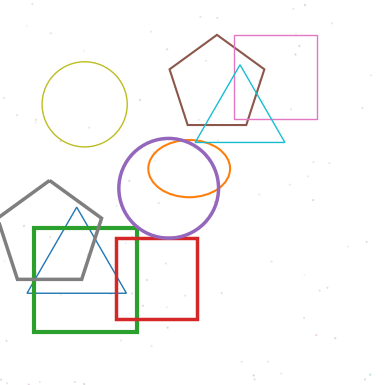[{"shape": "triangle", "thickness": 1, "radius": 0.75, "center": [0.199, 0.313]}, {"shape": "oval", "thickness": 1.5, "radius": 0.53, "center": [0.491, 0.562]}, {"shape": "square", "thickness": 3, "radius": 0.67, "center": [0.221, 0.273]}, {"shape": "square", "thickness": 2.5, "radius": 0.52, "center": [0.406, 0.277]}, {"shape": "circle", "thickness": 2.5, "radius": 0.65, "center": [0.438, 0.511]}, {"shape": "pentagon", "thickness": 1.5, "radius": 0.65, "center": [0.564, 0.78]}, {"shape": "square", "thickness": 1, "radius": 0.54, "center": [0.715, 0.799]}, {"shape": "pentagon", "thickness": 2.5, "radius": 0.71, "center": [0.129, 0.389]}, {"shape": "circle", "thickness": 1, "radius": 0.55, "center": [0.22, 0.729]}, {"shape": "triangle", "thickness": 1, "radius": 0.67, "center": [0.623, 0.697]}]